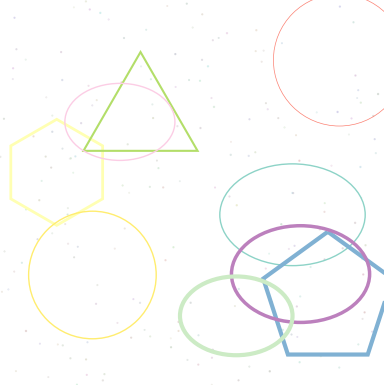[{"shape": "oval", "thickness": 1, "radius": 0.94, "center": [0.76, 0.442]}, {"shape": "hexagon", "thickness": 2, "radius": 0.69, "center": [0.147, 0.552]}, {"shape": "circle", "thickness": 0.5, "radius": 0.86, "center": [0.881, 0.844]}, {"shape": "pentagon", "thickness": 3, "radius": 0.88, "center": [0.851, 0.222]}, {"shape": "triangle", "thickness": 1.5, "radius": 0.86, "center": [0.365, 0.694]}, {"shape": "oval", "thickness": 1, "radius": 0.71, "center": [0.311, 0.683]}, {"shape": "oval", "thickness": 2.5, "radius": 0.9, "center": [0.781, 0.288]}, {"shape": "oval", "thickness": 3, "radius": 0.73, "center": [0.614, 0.18]}, {"shape": "circle", "thickness": 1, "radius": 0.83, "center": [0.24, 0.286]}]